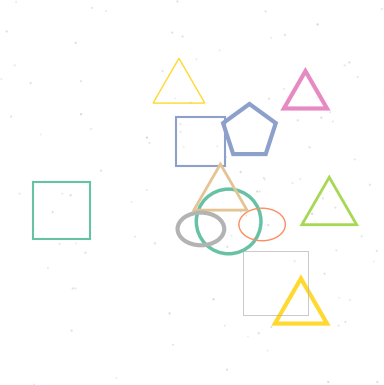[{"shape": "circle", "thickness": 2.5, "radius": 0.42, "center": [0.594, 0.425]}, {"shape": "square", "thickness": 1.5, "radius": 0.37, "center": [0.159, 0.453]}, {"shape": "oval", "thickness": 1, "radius": 0.3, "center": [0.681, 0.417]}, {"shape": "pentagon", "thickness": 3, "radius": 0.36, "center": [0.648, 0.658]}, {"shape": "square", "thickness": 1.5, "radius": 0.32, "center": [0.522, 0.632]}, {"shape": "triangle", "thickness": 3, "radius": 0.32, "center": [0.793, 0.751]}, {"shape": "triangle", "thickness": 2, "radius": 0.41, "center": [0.855, 0.457]}, {"shape": "triangle", "thickness": 3, "radius": 0.39, "center": [0.782, 0.199]}, {"shape": "triangle", "thickness": 1, "radius": 0.39, "center": [0.465, 0.771]}, {"shape": "triangle", "thickness": 2, "radius": 0.4, "center": [0.573, 0.494]}, {"shape": "oval", "thickness": 3, "radius": 0.3, "center": [0.522, 0.405]}, {"shape": "square", "thickness": 0.5, "radius": 0.42, "center": [0.715, 0.265]}]